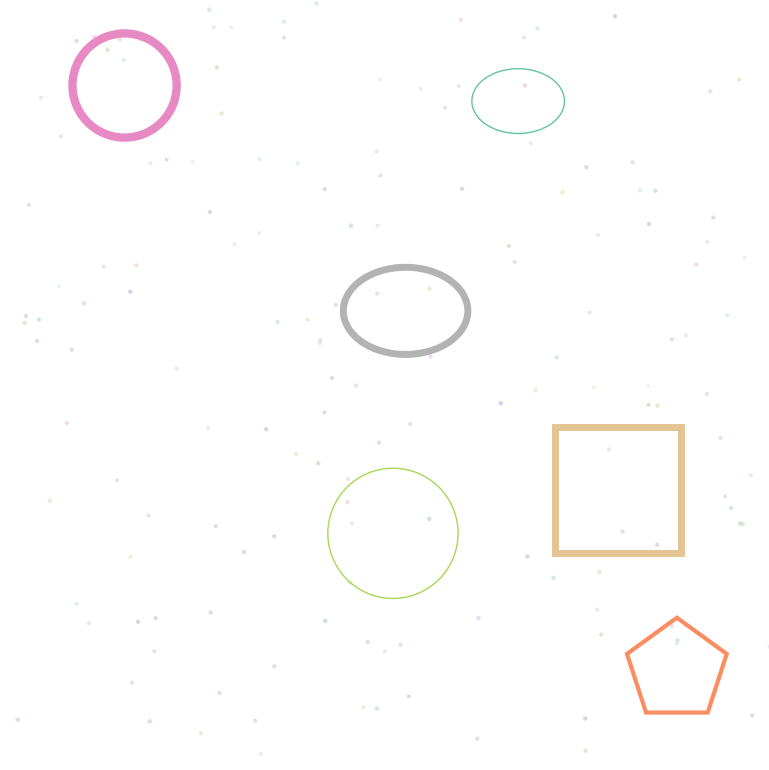[{"shape": "oval", "thickness": 0.5, "radius": 0.3, "center": [0.673, 0.869]}, {"shape": "pentagon", "thickness": 1.5, "radius": 0.34, "center": [0.879, 0.13]}, {"shape": "circle", "thickness": 3, "radius": 0.34, "center": [0.162, 0.889]}, {"shape": "circle", "thickness": 0.5, "radius": 0.42, "center": [0.51, 0.307]}, {"shape": "square", "thickness": 2.5, "radius": 0.41, "center": [0.803, 0.364]}, {"shape": "oval", "thickness": 2.5, "radius": 0.4, "center": [0.527, 0.596]}]